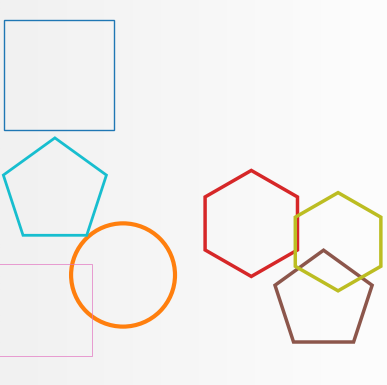[{"shape": "square", "thickness": 1, "radius": 0.71, "center": [0.152, 0.805]}, {"shape": "circle", "thickness": 3, "radius": 0.67, "center": [0.318, 0.286]}, {"shape": "hexagon", "thickness": 2.5, "radius": 0.69, "center": [0.648, 0.42]}, {"shape": "pentagon", "thickness": 2.5, "radius": 0.66, "center": [0.835, 0.218]}, {"shape": "square", "thickness": 0.5, "radius": 0.6, "center": [0.118, 0.195]}, {"shape": "hexagon", "thickness": 2.5, "radius": 0.64, "center": [0.872, 0.372]}, {"shape": "pentagon", "thickness": 2, "radius": 0.7, "center": [0.142, 0.502]}]